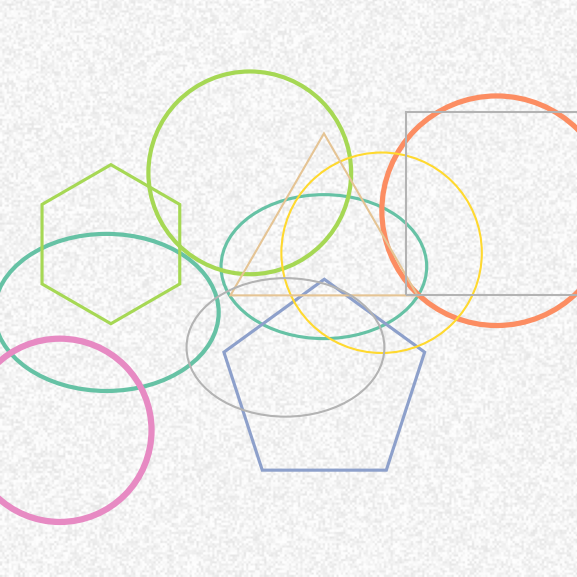[{"shape": "oval", "thickness": 1.5, "radius": 0.89, "center": [0.561, 0.537]}, {"shape": "oval", "thickness": 2, "radius": 0.97, "center": [0.184, 0.458]}, {"shape": "circle", "thickness": 2.5, "radius": 0.99, "center": [0.86, 0.634]}, {"shape": "pentagon", "thickness": 1.5, "radius": 0.91, "center": [0.562, 0.333]}, {"shape": "circle", "thickness": 3, "radius": 0.79, "center": [0.104, 0.254]}, {"shape": "hexagon", "thickness": 1.5, "radius": 0.69, "center": [0.192, 0.576]}, {"shape": "circle", "thickness": 2, "radius": 0.88, "center": [0.433, 0.7]}, {"shape": "circle", "thickness": 1, "radius": 0.87, "center": [0.661, 0.561]}, {"shape": "triangle", "thickness": 1, "radius": 0.93, "center": [0.561, 0.581]}, {"shape": "square", "thickness": 1, "radius": 0.8, "center": [0.861, 0.647]}, {"shape": "oval", "thickness": 1, "radius": 0.86, "center": [0.494, 0.398]}]